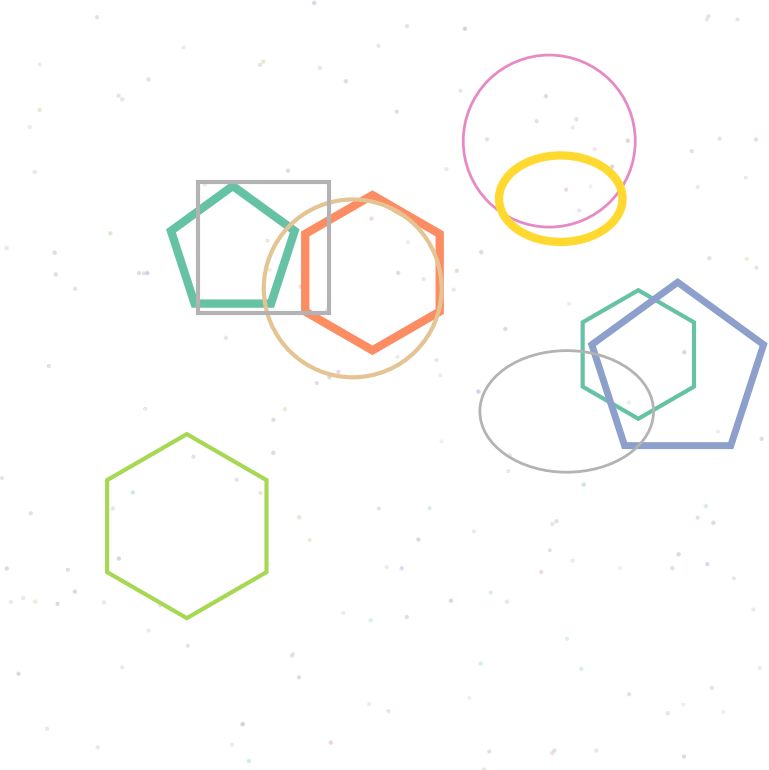[{"shape": "hexagon", "thickness": 1.5, "radius": 0.42, "center": [0.829, 0.54]}, {"shape": "pentagon", "thickness": 3, "radius": 0.42, "center": [0.302, 0.674]}, {"shape": "hexagon", "thickness": 3, "radius": 0.5, "center": [0.484, 0.646]}, {"shape": "pentagon", "thickness": 2.5, "radius": 0.59, "center": [0.88, 0.516]}, {"shape": "circle", "thickness": 1, "radius": 0.56, "center": [0.713, 0.817]}, {"shape": "hexagon", "thickness": 1.5, "radius": 0.6, "center": [0.243, 0.317]}, {"shape": "oval", "thickness": 3, "radius": 0.4, "center": [0.728, 0.742]}, {"shape": "circle", "thickness": 1.5, "radius": 0.58, "center": [0.458, 0.625]}, {"shape": "oval", "thickness": 1, "radius": 0.56, "center": [0.736, 0.466]}, {"shape": "square", "thickness": 1.5, "radius": 0.43, "center": [0.342, 0.679]}]